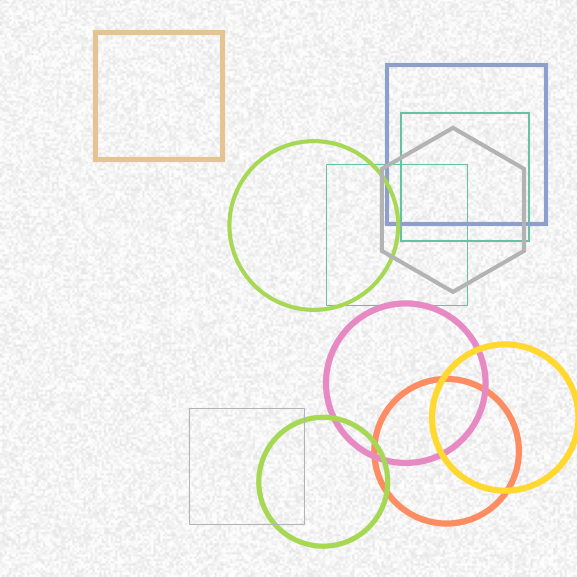[{"shape": "square", "thickness": 0.5, "radius": 0.61, "center": [0.687, 0.592]}, {"shape": "square", "thickness": 1, "radius": 0.56, "center": [0.805, 0.692]}, {"shape": "circle", "thickness": 3, "radius": 0.63, "center": [0.773, 0.218]}, {"shape": "square", "thickness": 2, "radius": 0.69, "center": [0.808, 0.749]}, {"shape": "circle", "thickness": 3, "radius": 0.69, "center": [0.703, 0.336]}, {"shape": "circle", "thickness": 2, "radius": 0.73, "center": [0.543, 0.609]}, {"shape": "circle", "thickness": 2.5, "radius": 0.56, "center": [0.56, 0.165]}, {"shape": "circle", "thickness": 3, "radius": 0.63, "center": [0.875, 0.276]}, {"shape": "square", "thickness": 2.5, "radius": 0.55, "center": [0.274, 0.834]}, {"shape": "square", "thickness": 0.5, "radius": 0.5, "center": [0.427, 0.193]}, {"shape": "hexagon", "thickness": 2, "radius": 0.71, "center": [0.784, 0.636]}]